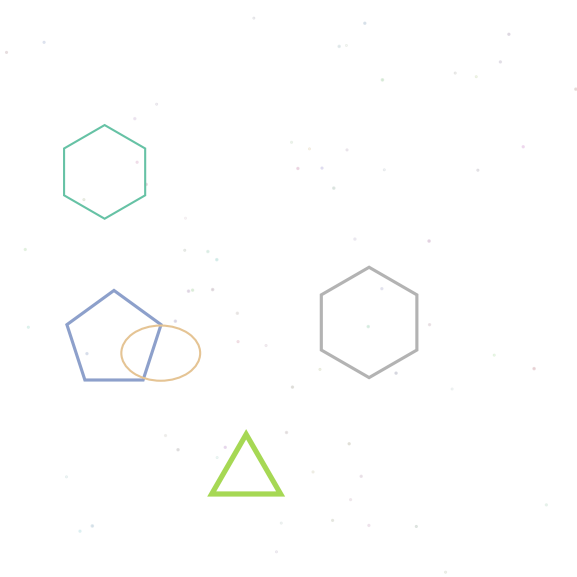[{"shape": "hexagon", "thickness": 1, "radius": 0.41, "center": [0.181, 0.701]}, {"shape": "pentagon", "thickness": 1.5, "radius": 0.43, "center": [0.197, 0.41]}, {"shape": "triangle", "thickness": 2.5, "radius": 0.34, "center": [0.426, 0.178]}, {"shape": "oval", "thickness": 1, "radius": 0.34, "center": [0.278, 0.388]}, {"shape": "hexagon", "thickness": 1.5, "radius": 0.48, "center": [0.639, 0.441]}]